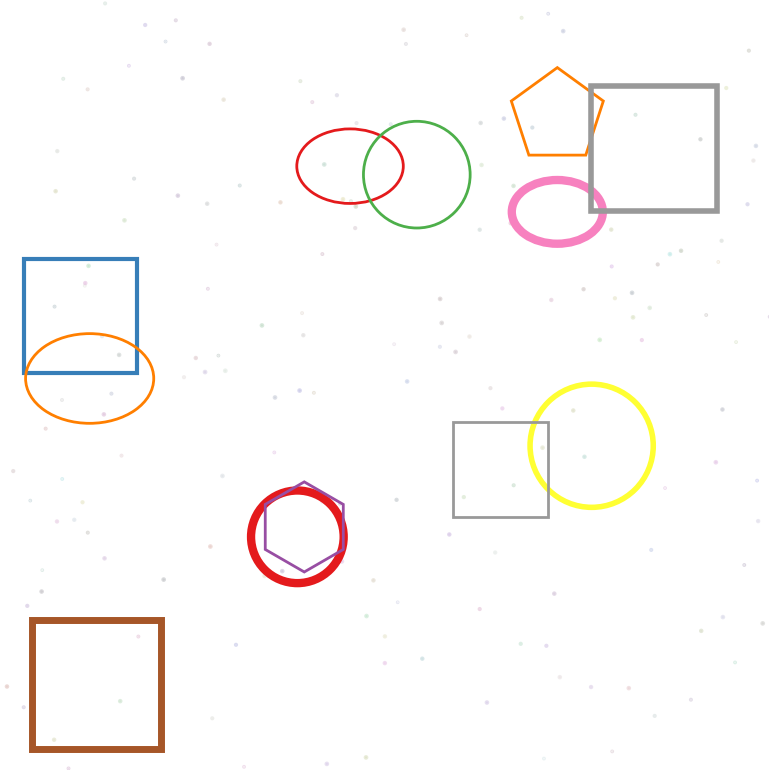[{"shape": "circle", "thickness": 3, "radius": 0.3, "center": [0.386, 0.303]}, {"shape": "oval", "thickness": 1, "radius": 0.35, "center": [0.455, 0.784]}, {"shape": "square", "thickness": 1.5, "radius": 0.37, "center": [0.105, 0.59]}, {"shape": "circle", "thickness": 1, "radius": 0.35, "center": [0.541, 0.773]}, {"shape": "hexagon", "thickness": 1, "radius": 0.29, "center": [0.395, 0.316]}, {"shape": "oval", "thickness": 1, "radius": 0.42, "center": [0.116, 0.508]}, {"shape": "pentagon", "thickness": 1, "radius": 0.31, "center": [0.724, 0.849]}, {"shape": "circle", "thickness": 2, "radius": 0.4, "center": [0.768, 0.421]}, {"shape": "square", "thickness": 2.5, "radius": 0.42, "center": [0.125, 0.111]}, {"shape": "oval", "thickness": 3, "radius": 0.3, "center": [0.724, 0.725]}, {"shape": "square", "thickness": 2, "radius": 0.41, "center": [0.849, 0.807]}, {"shape": "square", "thickness": 1, "radius": 0.31, "center": [0.65, 0.391]}]